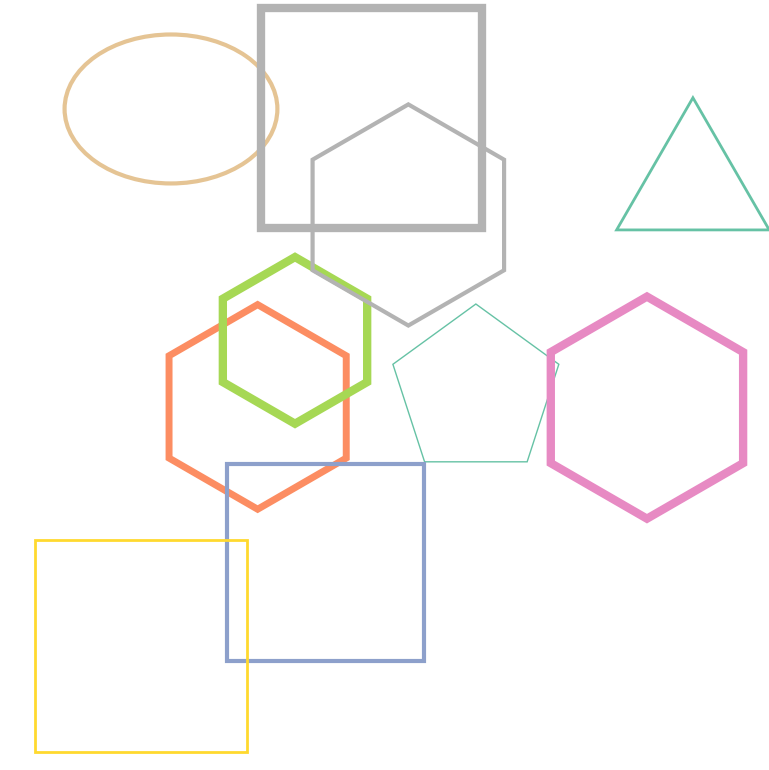[{"shape": "pentagon", "thickness": 0.5, "radius": 0.57, "center": [0.618, 0.492]}, {"shape": "triangle", "thickness": 1, "radius": 0.57, "center": [0.9, 0.759]}, {"shape": "hexagon", "thickness": 2.5, "radius": 0.66, "center": [0.335, 0.472]}, {"shape": "square", "thickness": 1.5, "radius": 0.64, "center": [0.422, 0.269]}, {"shape": "hexagon", "thickness": 3, "radius": 0.72, "center": [0.84, 0.471]}, {"shape": "hexagon", "thickness": 3, "radius": 0.54, "center": [0.383, 0.558]}, {"shape": "square", "thickness": 1, "radius": 0.69, "center": [0.183, 0.161]}, {"shape": "oval", "thickness": 1.5, "radius": 0.69, "center": [0.222, 0.858]}, {"shape": "square", "thickness": 3, "radius": 0.72, "center": [0.482, 0.847]}, {"shape": "hexagon", "thickness": 1.5, "radius": 0.72, "center": [0.53, 0.721]}]